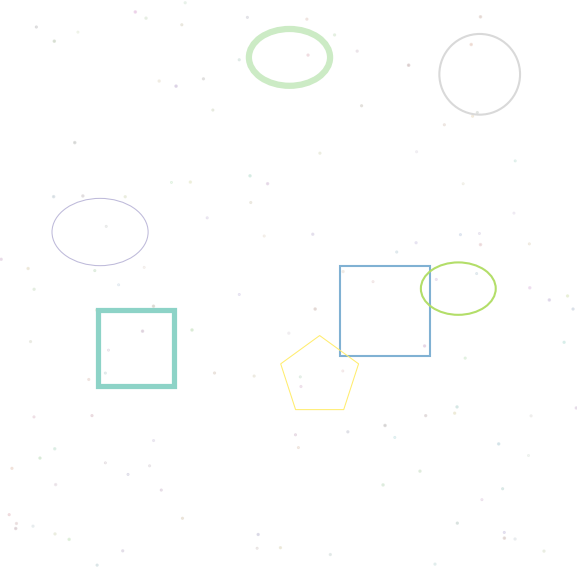[{"shape": "square", "thickness": 2.5, "radius": 0.33, "center": [0.235, 0.397]}, {"shape": "oval", "thickness": 0.5, "radius": 0.42, "center": [0.173, 0.597]}, {"shape": "square", "thickness": 1, "radius": 0.39, "center": [0.667, 0.46]}, {"shape": "oval", "thickness": 1, "radius": 0.32, "center": [0.794, 0.499]}, {"shape": "circle", "thickness": 1, "radius": 0.35, "center": [0.831, 0.87]}, {"shape": "oval", "thickness": 3, "radius": 0.35, "center": [0.501, 0.9]}, {"shape": "pentagon", "thickness": 0.5, "radius": 0.35, "center": [0.553, 0.347]}]